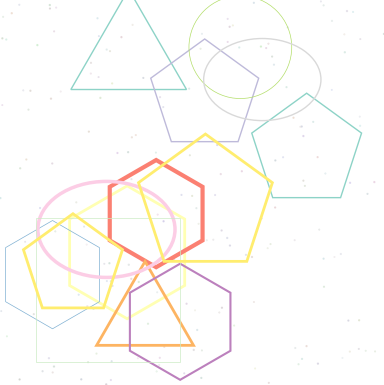[{"shape": "triangle", "thickness": 1, "radius": 0.87, "center": [0.334, 0.854]}, {"shape": "pentagon", "thickness": 1, "radius": 0.75, "center": [0.796, 0.608]}, {"shape": "hexagon", "thickness": 2, "radius": 0.86, "center": [0.33, 0.345]}, {"shape": "pentagon", "thickness": 1, "radius": 0.74, "center": [0.532, 0.751]}, {"shape": "hexagon", "thickness": 3, "radius": 0.7, "center": [0.406, 0.445]}, {"shape": "hexagon", "thickness": 0.5, "radius": 0.7, "center": [0.136, 0.287]}, {"shape": "triangle", "thickness": 2, "radius": 0.73, "center": [0.377, 0.176]}, {"shape": "circle", "thickness": 0.5, "radius": 0.67, "center": [0.624, 0.877]}, {"shape": "oval", "thickness": 2.5, "radius": 0.89, "center": [0.276, 0.404]}, {"shape": "oval", "thickness": 1, "radius": 0.76, "center": [0.681, 0.793]}, {"shape": "hexagon", "thickness": 1.5, "radius": 0.75, "center": [0.468, 0.164]}, {"shape": "square", "thickness": 0.5, "radius": 0.93, "center": [0.28, 0.246]}, {"shape": "pentagon", "thickness": 2, "radius": 0.91, "center": [0.534, 0.469]}, {"shape": "pentagon", "thickness": 2, "radius": 0.68, "center": [0.19, 0.31]}]